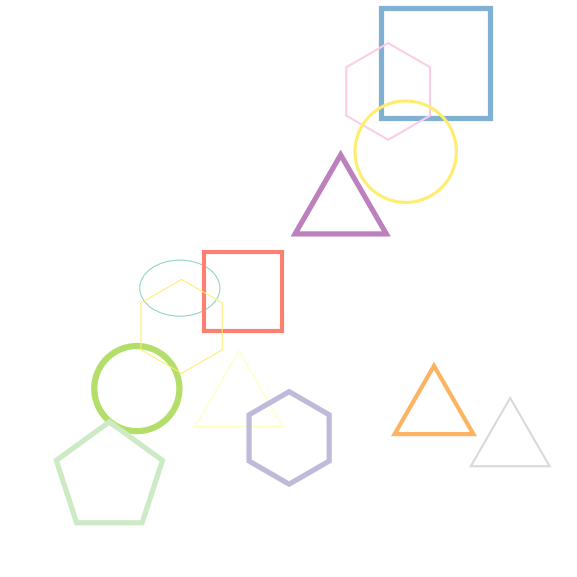[{"shape": "oval", "thickness": 0.5, "radius": 0.35, "center": [0.311, 0.5]}, {"shape": "triangle", "thickness": 0.5, "radius": 0.44, "center": [0.414, 0.304]}, {"shape": "hexagon", "thickness": 2.5, "radius": 0.4, "center": [0.501, 0.241]}, {"shape": "square", "thickness": 2, "radius": 0.34, "center": [0.42, 0.495]}, {"shape": "square", "thickness": 2.5, "radius": 0.48, "center": [0.754, 0.889]}, {"shape": "triangle", "thickness": 2, "radius": 0.39, "center": [0.751, 0.287]}, {"shape": "circle", "thickness": 3, "radius": 0.37, "center": [0.237, 0.326]}, {"shape": "hexagon", "thickness": 1, "radius": 0.42, "center": [0.672, 0.841]}, {"shape": "triangle", "thickness": 1, "radius": 0.39, "center": [0.883, 0.231]}, {"shape": "triangle", "thickness": 2.5, "radius": 0.46, "center": [0.59, 0.64]}, {"shape": "pentagon", "thickness": 2.5, "radius": 0.48, "center": [0.189, 0.172]}, {"shape": "hexagon", "thickness": 0.5, "radius": 0.41, "center": [0.314, 0.434]}, {"shape": "circle", "thickness": 1.5, "radius": 0.44, "center": [0.703, 0.736]}]